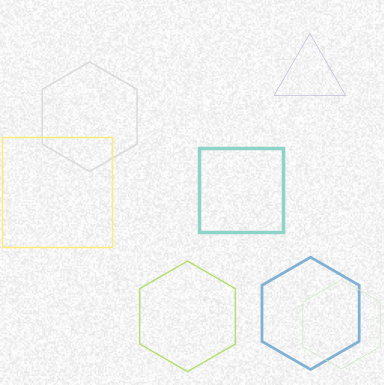[{"shape": "square", "thickness": 2.5, "radius": 0.54, "center": [0.625, 0.507]}, {"shape": "triangle", "thickness": 0.5, "radius": 0.54, "center": [0.805, 0.806]}, {"shape": "hexagon", "thickness": 2, "radius": 0.73, "center": [0.807, 0.186]}, {"shape": "hexagon", "thickness": 1, "radius": 0.72, "center": [0.487, 0.178]}, {"shape": "hexagon", "thickness": 1, "radius": 0.71, "center": [0.233, 0.697]}, {"shape": "hexagon", "thickness": 0.5, "radius": 0.58, "center": [0.887, 0.158]}, {"shape": "square", "thickness": 1, "radius": 0.71, "center": [0.148, 0.501]}]